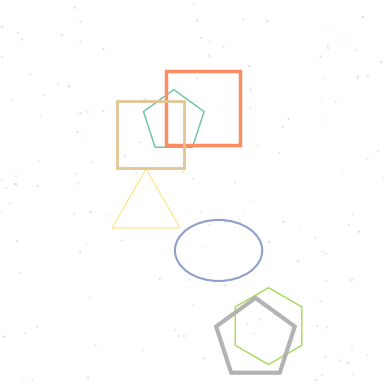[{"shape": "pentagon", "thickness": 1, "radius": 0.41, "center": [0.451, 0.685]}, {"shape": "square", "thickness": 2.5, "radius": 0.48, "center": [0.527, 0.719]}, {"shape": "oval", "thickness": 1.5, "radius": 0.57, "center": [0.568, 0.349]}, {"shape": "hexagon", "thickness": 1, "radius": 0.5, "center": [0.698, 0.153]}, {"shape": "triangle", "thickness": 0.5, "radius": 0.51, "center": [0.379, 0.459]}, {"shape": "square", "thickness": 2, "radius": 0.43, "center": [0.391, 0.65]}, {"shape": "pentagon", "thickness": 3, "radius": 0.54, "center": [0.664, 0.119]}]